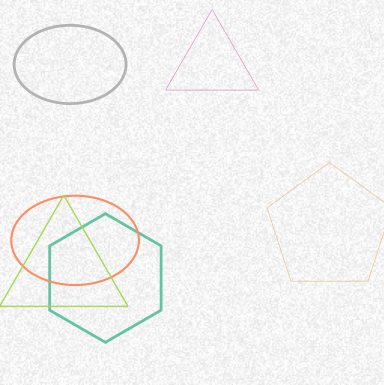[{"shape": "hexagon", "thickness": 2, "radius": 0.84, "center": [0.274, 0.278]}, {"shape": "oval", "thickness": 1.5, "radius": 0.83, "center": [0.195, 0.376]}, {"shape": "triangle", "thickness": 0.5, "radius": 0.7, "center": [0.551, 0.836]}, {"shape": "triangle", "thickness": 1, "radius": 0.96, "center": [0.166, 0.3]}, {"shape": "pentagon", "thickness": 0.5, "radius": 0.85, "center": [0.856, 0.407]}, {"shape": "oval", "thickness": 2, "radius": 0.73, "center": [0.182, 0.833]}]